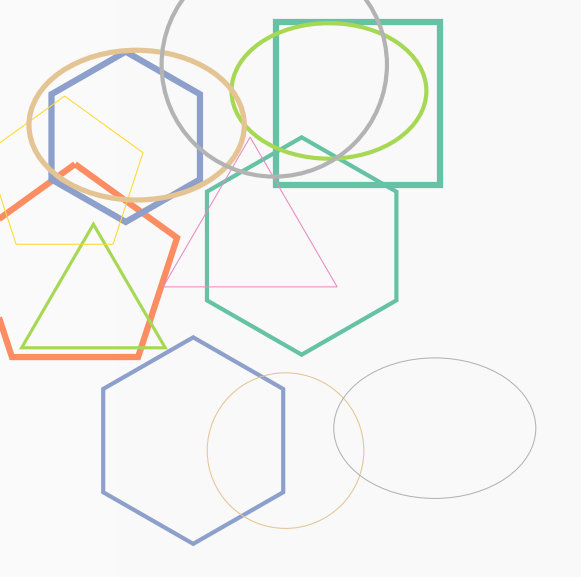[{"shape": "hexagon", "thickness": 2, "radius": 0.94, "center": [0.519, 0.573]}, {"shape": "square", "thickness": 3, "radius": 0.71, "center": [0.616, 0.82]}, {"shape": "pentagon", "thickness": 3, "radius": 0.92, "center": [0.129, 0.53]}, {"shape": "hexagon", "thickness": 2, "radius": 0.89, "center": [0.332, 0.236]}, {"shape": "hexagon", "thickness": 3, "radius": 0.74, "center": [0.216, 0.762]}, {"shape": "triangle", "thickness": 0.5, "radius": 0.86, "center": [0.43, 0.589]}, {"shape": "oval", "thickness": 2, "radius": 0.84, "center": [0.566, 0.842]}, {"shape": "triangle", "thickness": 1.5, "radius": 0.71, "center": [0.161, 0.468]}, {"shape": "pentagon", "thickness": 0.5, "radius": 0.71, "center": [0.111, 0.691]}, {"shape": "oval", "thickness": 2.5, "radius": 0.93, "center": [0.235, 0.782]}, {"shape": "circle", "thickness": 0.5, "radius": 0.67, "center": [0.491, 0.219]}, {"shape": "circle", "thickness": 2, "radius": 0.97, "center": [0.472, 0.887]}, {"shape": "oval", "thickness": 0.5, "radius": 0.87, "center": [0.748, 0.258]}]